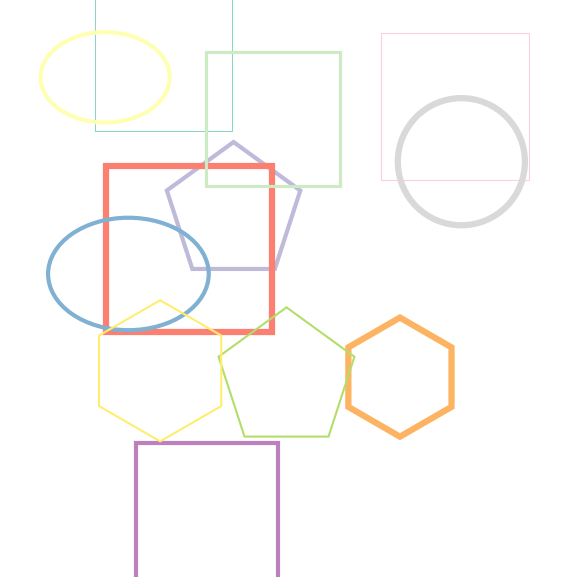[{"shape": "square", "thickness": 0.5, "radius": 0.6, "center": [0.283, 0.892]}, {"shape": "oval", "thickness": 2, "radius": 0.56, "center": [0.182, 0.865]}, {"shape": "pentagon", "thickness": 2, "radius": 0.61, "center": [0.404, 0.632]}, {"shape": "square", "thickness": 3, "radius": 0.72, "center": [0.327, 0.568]}, {"shape": "oval", "thickness": 2, "radius": 0.7, "center": [0.222, 0.525]}, {"shape": "hexagon", "thickness": 3, "radius": 0.52, "center": [0.693, 0.346]}, {"shape": "pentagon", "thickness": 1, "radius": 0.62, "center": [0.496, 0.343]}, {"shape": "square", "thickness": 0.5, "radius": 0.64, "center": [0.788, 0.814]}, {"shape": "circle", "thickness": 3, "radius": 0.55, "center": [0.799, 0.719]}, {"shape": "square", "thickness": 2, "radius": 0.61, "center": [0.358, 0.109]}, {"shape": "square", "thickness": 1.5, "radius": 0.58, "center": [0.473, 0.793]}, {"shape": "hexagon", "thickness": 1, "radius": 0.61, "center": [0.277, 0.357]}]